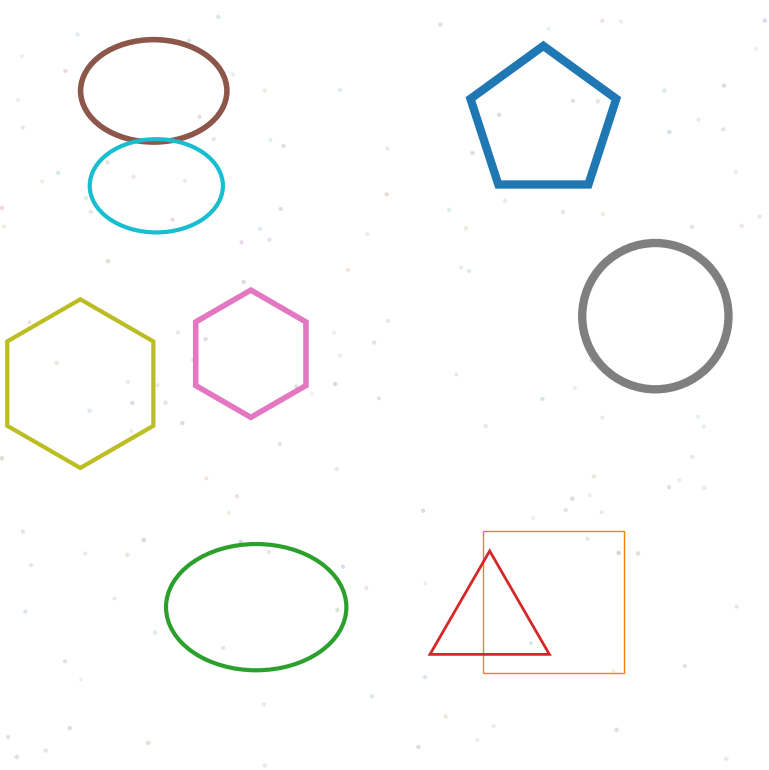[{"shape": "pentagon", "thickness": 3, "radius": 0.5, "center": [0.706, 0.841]}, {"shape": "square", "thickness": 0.5, "radius": 0.46, "center": [0.719, 0.218]}, {"shape": "oval", "thickness": 1.5, "radius": 0.59, "center": [0.333, 0.211]}, {"shape": "triangle", "thickness": 1, "radius": 0.45, "center": [0.636, 0.195]}, {"shape": "oval", "thickness": 2, "radius": 0.48, "center": [0.2, 0.882]}, {"shape": "hexagon", "thickness": 2, "radius": 0.41, "center": [0.326, 0.541]}, {"shape": "circle", "thickness": 3, "radius": 0.47, "center": [0.851, 0.589]}, {"shape": "hexagon", "thickness": 1.5, "radius": 0.55, "center": [0.104, 0.502]}, {"shape": "oval", "thickness": 1.5, "radius": 0.43, "center": [0.203, 0.759]}]